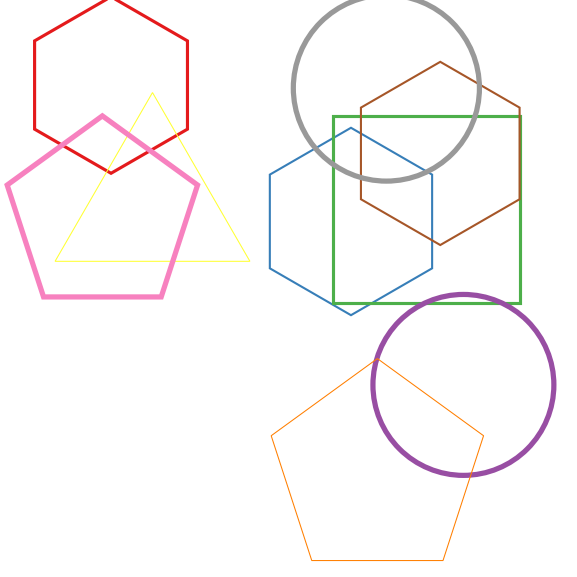[{"shape": "hexagon", "thickness": 1.5, "radius": 0.76, "center": [0.192, 0.852]}, {"shape": "hexagon", "thickness": 1, "radius": 0.81, "center": [0.608, 0.616]}, {"shape": "square", "thickness": 1.5, "radius": 0.81, "center": [0.739, 0.637]}, {"shape": "circle", "thickness": 2.5, "radius": 0.78, "center": [0.802, 0.333]}, {"shape": "pentagon", "thickness": 0.5, "radius": 0.97, "center": [0.653, 0.185]}, {"shape": "triangle", "thickness": 0.5, "radius": 0.97, "center": [0.264, 0.644]}, {"shape": "hexagon", "thickness": 1, "radius": 0.79, "center": [0.762, 0.733]}, {"shape": "pentagon", "thickness": 2.5, "radius": 0.87, "center": [0.177, 0.625]}, {"shape": "circle", "thickness": 2.5, "radius": 0.81, "center": [0.669, 0.847]}]